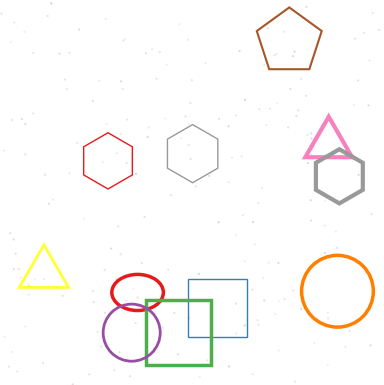[{"shape": "hexagon", "thickness": 1, "radius": 0.37, "center": [0.281, 0.582]}, {"shape": "oval", "thickness": 2.5, "radius": 0.33, "center": [0.357, 0.24]}, {"shape": "square", "thickness": 1, "radius": 0.38, "center": [0.565, 0.2]}, {"shape": "square", "thickness": 2.5, "radius": 0.42, "center": [0.463, 0.138]}, {"shape": "circle", "thickness": 2, "radius": 0.37, "center": [0.342, 0.136]}, {"shape": "circle", "thickness": 2.5, "radius": 0.47, "center": [0.877, 0.244]}, {"shape": "triangle", "thickness": 2, "radius": 0.37, "center": [0.114, 0.29]}, {"shape": "pentagon", "thickness": 1.5, "radius": 0.44, "center": [0.751, 0.892]}, {"shape": "triangle", "thickness": 3, "radius": 0.35, "center": [0.854, 0.627]}, {"shape": "hexagon", "thickness": 3, "radius": 0.35, "center": [0.881, 0.542]}, {"shape": "hexagon", "thickness": 1, "radius": 0.38, "center": [0.5, 0.601]}]